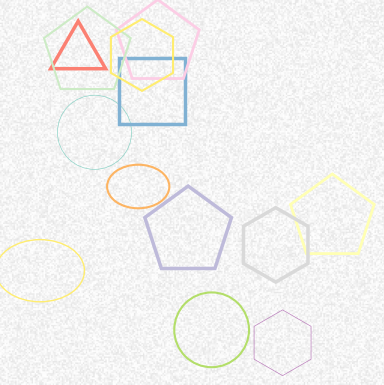[{"shape": "circle", "thickness": 0.5, "radius": 0.48, "center": [0.246, 0.656]}, {"shape": "pentagon", "thickness": 2, "radius": 0.57, "center": [0.863, 0.434]}, {"shape": "pentagon", "thickness": 2.5, "radius": 0.59, "center": [0.489, 0.398]}, {"shape": "triangle", "thickness": 2.5, "radius": 0.41, "center": [0.203, 0.863]}, {"shape": "square", "thickness": 2.5, "radius": 0.43, "center": [0.395, 0.764]}, {"shape": "oval", "thickness": 1.5, "radius": 0.4, "center": [0.359, 0.516]}, {"shape": "circle", "thickness": 1.5, "radius": 0.49, "center": [0.55, 0.143]}, {"shape": "pentagon", "thickness": 2, "radius": 0.57, "center": [0.41, 0.888]}, {"shape": "hexagon", "thickness": 2.5, "radius": 0.48, "center": [0.716, 0.364]}, {"shape": "hexagon", "thickness": 0.5, "radius": 0.43, "center": [0.734, 0.11]}, {"shape": "pentagon", "thickness": 1.5, "radius": 0.59, "center": [0.227, 0.864]}, {"shape": "oval", "thickness": 1, "radius": 0.58, "center": [0.104, 0.297]}, {"shape": "hexagon", "thickness": 1.5, "radius": 0.47, "center": [0.369, 0.857]}]